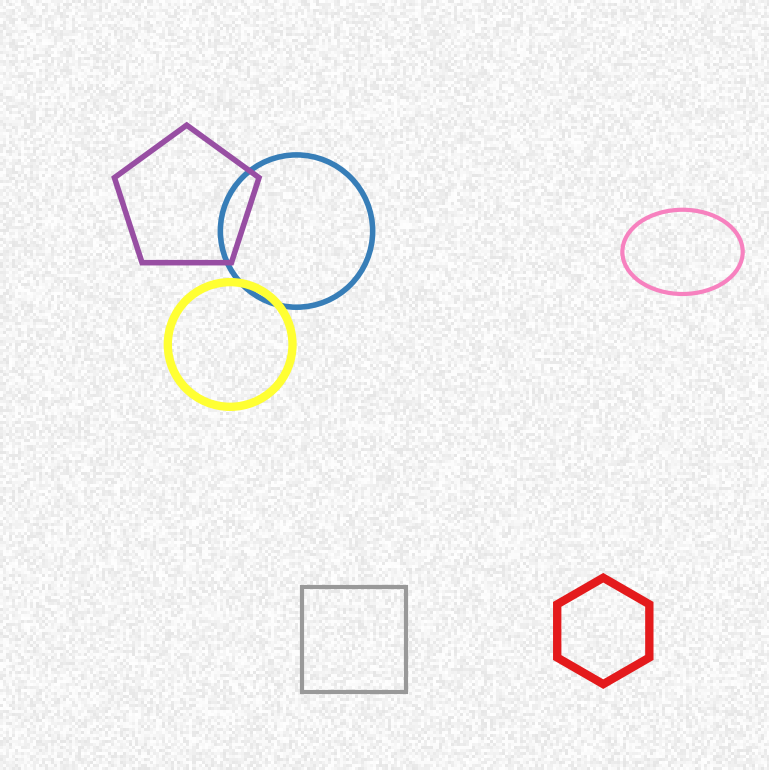[{"shape": "hexagon", "thickness": 3, "radius": 0.35, "center": [0.783, 0.181]}, {"shape": "circle", "thickness": 2, "radius": 0.49, "center": [0.385, 0.7]}, {"shape": "pentagon", "thickness": 2, "radius": 0.49, "center": [0.243, 0.739]}, {"shape": "circle", "thickness": 3, "radius": 0.4, "center": [0.299, 0.553]}, {"shape": "oval", "thickness": 1.5, "radius": 0.39, "center": [0.886, 0.673]}, {"shape": "square", "thickness": 1.5, "radius": 0.34, "center": [0.46, 0.169]}]